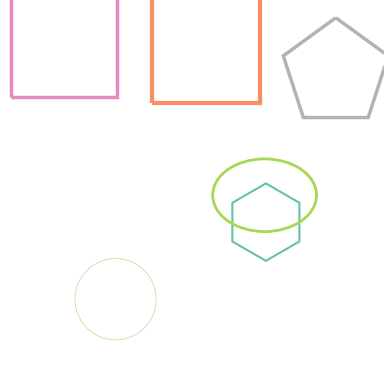[{"shape": "hexagon", "thickness": 1.5, "radius": 0.5, "center": [0.691, 0.423]}, {"shape": "square", "thickness": 3, "radius": 0.7, "center": [0.536, 0.873]}, {"shape": "square", "thickness": 2.5, "radius": 0.69, "center": [0.166, 0.885]}, {"shape": "oval", "thickness": 2, "radius": 0.67, "center": [0.687, 0.493]}, {"shape": "circle", "thickness": 0.5, "radius": 0.53, "center": [0.3, 0.223]}, {"shape": "pentagon", "thickness": 2.5, "radius": 0.72, "center": [0.872, 0.811]}]